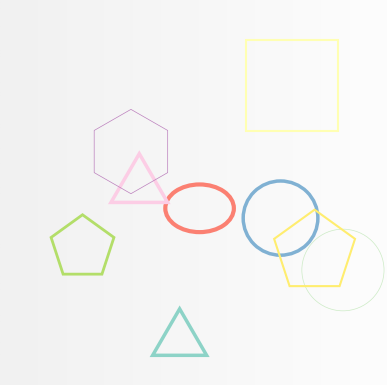[{"shape": "triangle", "thickness": 2.5, "radius": 0.4, "center": [0.464, 0.117]}, {"shape": "square", "thickness": 1.5, "radius": 0.59, "center": [0.753, 0.777]}, {"shape": "oval", "thickness": 3, "radius": 0.44, "center": [0.515, 0.459]}, {"shape": "circle", "thickness": 2.5, "radius": 0.48, "center": [0.724, 0.434]}, {"shape": "pentagon", "thickness": 2, "radius": 0.43, "center": [0.213, 0.357]}, {"shape": "triangle", "thickness": 2.5, "radius": 0.42, "center": [0.359, 0.516]}, {"shape": "hexagon", "thickness": 0.5, "radius": 0.55, "center": [0.338, 0.606]}, {"shape": "circle", "thickness": 0.5, "radius": 0.53, "center": [0.885, 0.299]}, {"shape": "pentagon", "thickness": 1.5, "radius": 0.55, "center": [0.812, 0.346]}]